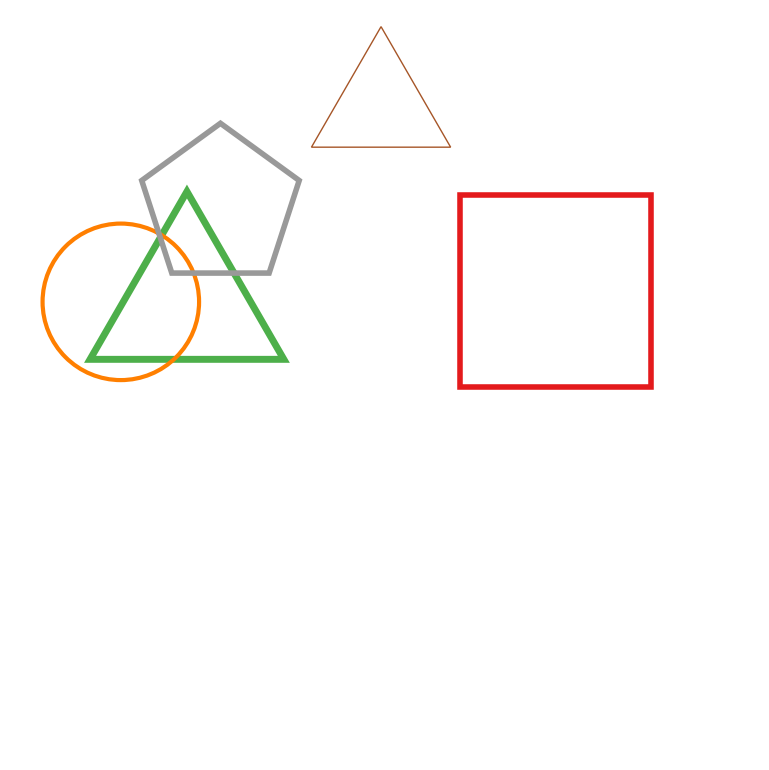[{"shape": "square", "thickness": 2, "radius": 0.62, "center": [0.721, 0.622]}, {"shape": "triangle", "thickness": 2.5, "radius": 0.73, "center": [0.243, 0.606]}, {"shape": "circle", "thickness": 1.5, "radius": 0.51, "center": [0.157, 0.608]}, {"shape": "triangle", "thickness": 0.5, "radius": 0.52, "center": [0.495, 0.861]}, {"shape": "pentagon", "thickness": 2, "radius": 0.54, "center": [0.286, 0.732]}]